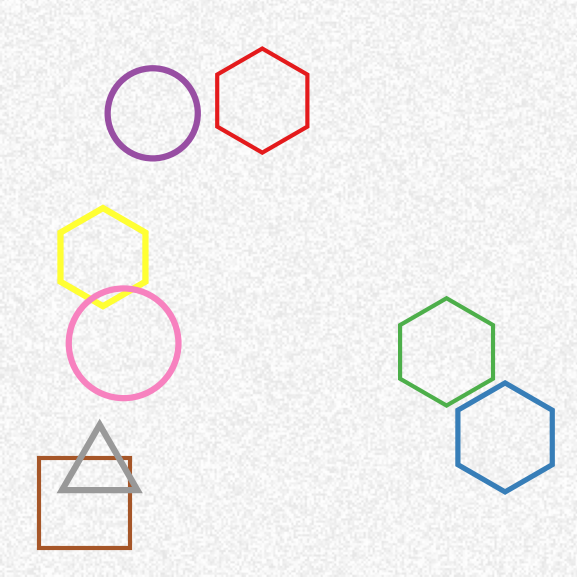[{"shape": "hexagon", "thickness": 2, "radius": 0.45, "center": [0.454, 0.825]}, {"shape": "hexagon", "thickness": 2.5, "radius": 0.47, "center": [0.875, 0.242]}, {"shape": "hexagon", "thickness": 2, "radius": 0.46, "center": [0.773, 0.39]}, {"shape": "circle", "thickness": 3, "radius": 0.39, "center": [0.264, 0.803]}, {"shape": "hexagon", "thickness": 3, "radius": 0.42, "center": [0.178, 0.554]}, {"shape": "square", "thickness": 2, "radius": 0.39, "center": [0.146, 0.128]}, {"shape": "circle", "thickness": 3, "radius": 0.47, "center": [0.214, 0.405]}, {"shape": "triangle", "thickness": 3, "radius": 0.38, "center": [0.173, 0.188]}]